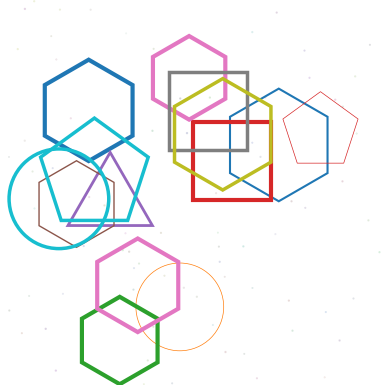[{"shape": "hexagon", "thickness": 3, "radius": 0.66, "center": [0.23, 0.713]}, {"shape": "hexagon", "thickness": 1.5, "radius": 0.73, "center": [0.724, 0.624]}, {"shape": "circle", "thickness": 0.5, "radius": 0.57, "center": [0.467, 0.203]}, {"shape": "hexagon", "thickness": 3, "radius": 0.57, "center": [0.311, 0.116]}, {"shape": "pentagon", "thickness": 0.5, "radius": 0.51, "center": [0.832, 0.659]}, {"shape": "square", "thickness": 3, "radius": 0.51, "center": [0.602, 0.581]}, {"shape": "triangle", "thickness": 2, "radius": 0.63, "center": [0.286, 0.478]}, {"shape": "hexagon", "thickness": 1, "radius": 0.56, "center": [0.199, 0.47]}, {"shape": "hexagon", "thickness": 3, "radius": 0.61, "center": [0.358, 0.259]}, {"shape": "hexagon", "thickness": 3, "radius": 0.54, "center": [0.491, 0.798]}, {"shape": "square", "thickness": 2.5, "radius": 0.51, "center": [0.539, 0.713]}, {"shape": "hexagon", "thickness": 2.5, "radius": 0.72, "center": [0.579, 0.651]}, {"shape": "pentagon", "thickness": 2.5, "radius": 0.73, "center": [0.245, 0.546]}, {"shape": "circle", "thickness": 2.5, "radius": 0.65, "center": [0.153, 0.484]}]